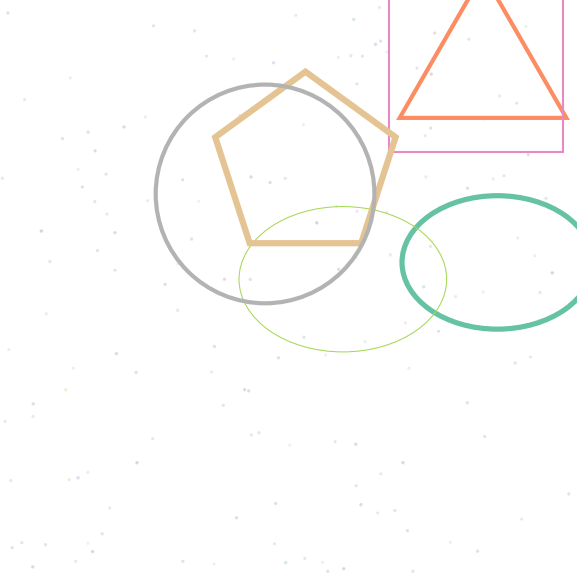[{"shape": "oval", "thickness": 2.5, "radius": 0.83, "center": [0.861, 0.545]}, {"shape": "triangle", "thickness": 2, "radius": 0.83, "center": [0.836, 0.878]}, {"shape": "square", "thickness": 1, "radius": 0.75, "center": [0.824, 0.887]}, {"shape": "oval", "thickness": 0.5, "radius": 0.9, "center": [0.594, 0.516]}, {"shape": "pentagon", "thickness": 3, "radius": 0.82, "center": [0.529, 0.711]}, {"shape": "circle", "thickness": 2, "radius": 0.95, "center": [0.459, 0.663]}]